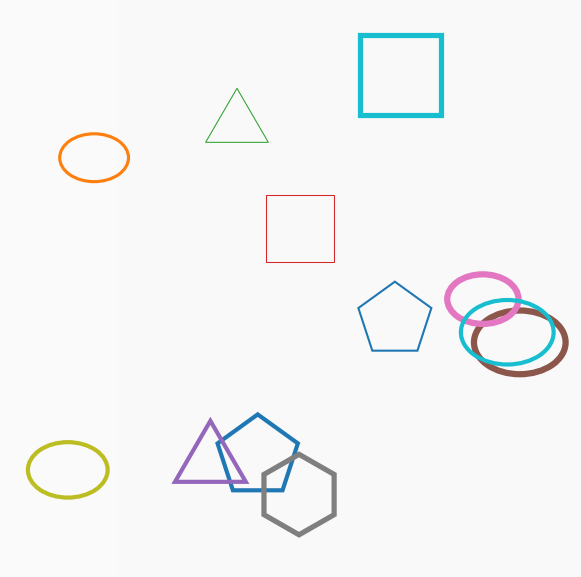[{"shape": "pentagon", "thickness": 1, "radius": 0.33, "center": [0.679, 0.445]}, {"shape": "pentagon", "thickness": 2, "radius": 0.36, "center": [0.443, 0.209]}, {"shape": "oval", "thickness": 1.5, "radius": 0.3, "center": [0.162, 0.726]}, {"shape": "triangle", "thickness": 0.5, "radius": 0.31, "center": [0.408, 0.784]}, {"shape": "square", "thickness": 0.5, "radius": 0.29, "center": [0.516, 0.603]}, {"shape": "triangle", "thickness": 2, "radius": 0.35, "center": [0.362, 0.2]}, {"shape": "oval", "thickness": 3, "radius": 0.39, "center": [0.894, 0.406]}, {"shape": "oval", "thickness": 3, "radius": 0.31, "center": [0.831, 0.481]}, {"shape": "hexagon", "thickness": 2.5, "radius": 0.35, "center": [0.514, 0.143]}, {"shape": "oval", "thickness": 2, "radius": 0.34, "center": [0.117, 0.185]}, {"shape": "square", "thickness": 2.5, "radius": 0.35, "center": [0.689, 0.869]}, {"shape": "oval", "thickness": 2, "radius": 0.4, "center": [0.873, 0.424]}]